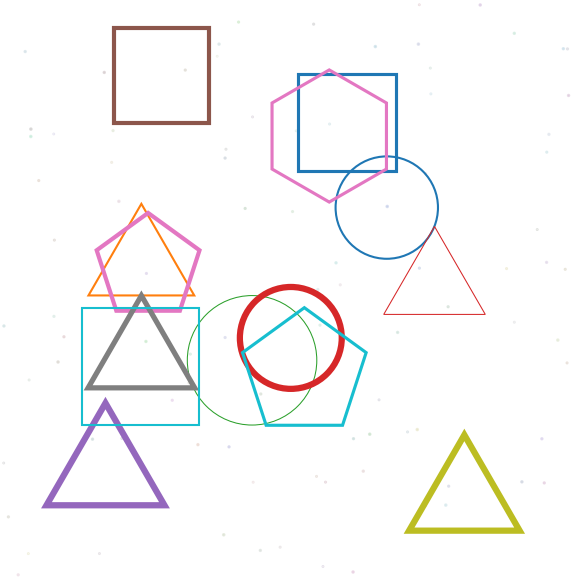[{"shape": "circle", "thickness": 1, "radius": 0.44, "center": [0.67, 0.64]}, {"shape": "square", "thickness": 1.5, "radius": 0.42, "center": [0.601, 0.787]}, {"shape": "triangle", "thickness": 1, "radius": 0.53, "center": [0.245, 0.54]}, {"shape": "circle", "thickness": 0.5, "radius": 0.56, "center": [0.436, 0.375]}, {"shape": "circle", "thickness": 3, "radius": 0.44, "center": [0.504, 0.414]}, {"shape": "triangle", "thickness": 0.5, "radius": 0.51, "center": [0.752, 0.505]}, {"shape": "triangle", "thickness": 3, "radius": 0.59, "center": [0.183, 0.183]}, {"shape": "square", "thickness": 2, "radius": 0.41, "center": [0.28, 0.869]}, {"shape": "hexagon", "thickness": 1.5, "radius": 0.57, "center": [0.57, 0.764]}, {"shape": "pentagon", "thickness": 2, "radius": 0.47, "center": [0.256, 0.537]}, {"shape": "triangle", "thickness": 2.5, "radius": 0.53, "center": [0.245, 0.381]}, {"shape": "triangle", "thickness": 3, "radius": 0.55, "center": [0.804, 0.135]}, {"shape": "pentagon", "thickness": 1.5, "radius": 0.56, "center": [0.527, 0.354]}, {"shape": "square", "thickness": 1, "radius": 0.51, "center": [0.244, 0.365]}]